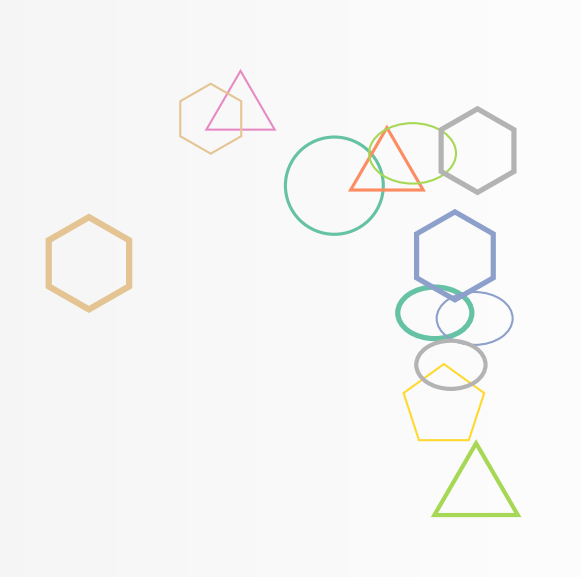[{"shape": "oval", "thickness": 2.5, "radius": 0.32, "center": [0.748, 0.457]}, {"shape": "circle", "thickness": 1.5, "radius": 0.42, "center": [0.575, 0.678]}, {"shape": "triangle", "thickness": 1.5, "radius": 0.36, "center": [0.666, 0.706]}, {"shape": "oval", "thickness": 1, "radius": 0.33, "center": [0.817, 0.448]}, {"shape": "hexagon", "thickness": 2.5, "radius": 0.38, "center": [0.783, 0.556]}, {"shape": "triangle", "thickness": 1, "radius": 0.34, "center": [0.414, 0.809]}, {"shape": "triangle", "thickness": 2, "radius": 0.41, "center": [0.819, 0.149]}, {"shape": "oval", "thickness": 1, "radius": 0.37, "center": [0.71, 0.734]}, {"shape": "pentagon", "thickness": 1, "radius": 0.36, "center": [0.764, 0.296]}, {"shape": "hexagon", "thickness": 1, "radius": 0.3, "center": [0.363, 0.794]}, {"shape": "hexagon", "thickness": 3, "radius": 0.4, "center": [0.153, 0.543]}, {"shape": "hexagon", "thickness": 2.5, "radius": 0.36, "center": [0.822, 0.738]}, {"shape": "oval", "thickness": 2, "radius": 0.3, "center": [0.776, 0.367]}]